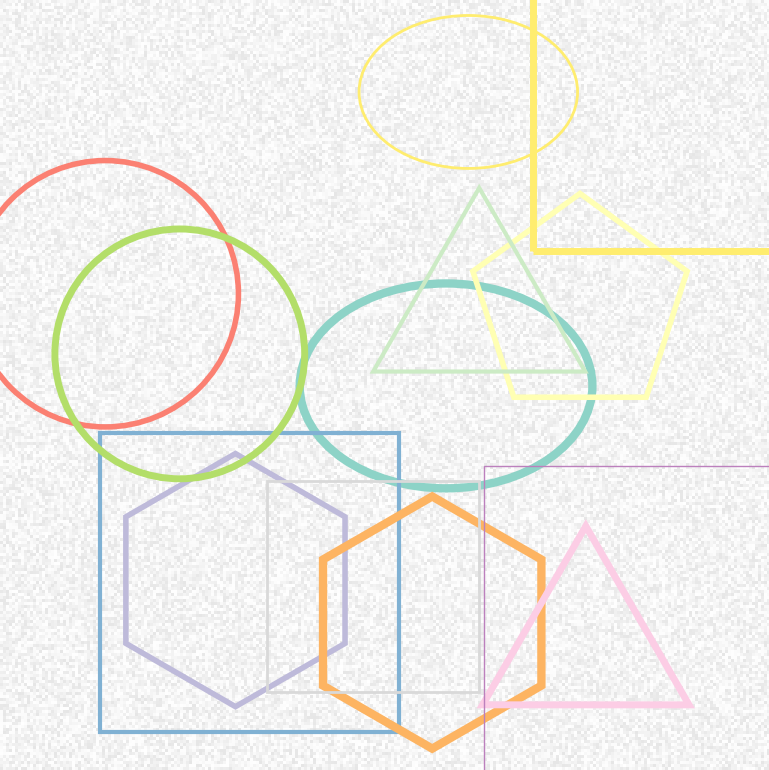[{"shape": "oval", "thickness": 3, "radius": 0.95, "center": [0.579, 0.499]}, {"shape": "pentagon", "thickness": 2, "radius": 0.73, "center": [0.753, 0.602]}, {"shape": "hexagon", "thickness": 2, "radius": 0.82, "center": [0.306, 0.247]}, {"shape": "circle", "thickness": 2, "radius": 0.86, "center": [0.137, 0.619]}, {"shape": "square", "thickness": 1.5, "radius": 0.97, "center": [0.323, 0.243]}, {"shape": "hexagon", "thickness": 3, "radius": 0.82, "center": [0.561, 0.192]}, {"shape": "circle", "thickness": 2.5, "radius": 0.81, "center": [0.233, 0.54]}, {"shape": "triangle", "thickness": 2.5, "radius": 0.77, "center": [0.761, 0.162]}, {"shape": "square", "thickness": 1, "radius": 0.69, "center": [0.485, 0.238]}, {"shape": "square", "thickness": 0.5, "radius": 1.0, "center": [0.828, 0.196]}, {"shape": "triangle", "thickness": 1.5, "radius": 0.79, "center": [0.622, 0.597]}, {"shape": "oval", "thickness": 1, "radius": 0.71, "center": [0.608, 0.881]}, {"shape": "square", "thickness": 2.5, "radius": 0.96, "center": [0.885, 0.867]}]